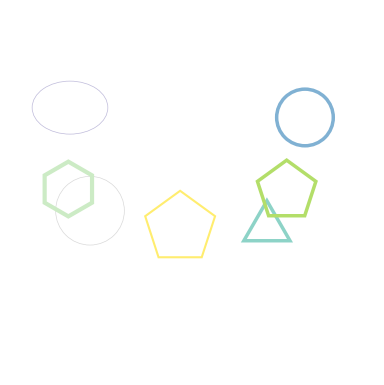[{"shape": "triangle", "thickness": 2.5, "radius": 0.35, "center": [0.693, 0.409]}, {"shape": "oval", "thickness": 0.5, "radius": 0.49, "center": [0.182, 0.72]}, {"shape": "circle", "thickness": 2.5, "radius": 0.37, "center": [0.792, 0.695]}, {"shape": "pentagon", "thickness": 2.5, "radius": 0.4, "center": [0.745, 0.504]}, {"shape": "circle", "thickness": 0.5, "radius": 0.45, "center": [0.234, 0.453]}, {"shape": "hexagon", "thickness": 3, "radius": 0.36, "center": [0.178, 0.509]}, {"shape": "pentagon", "thickness": 1.5, "radius": 0.48, "center": [0.468, 0.409]}]